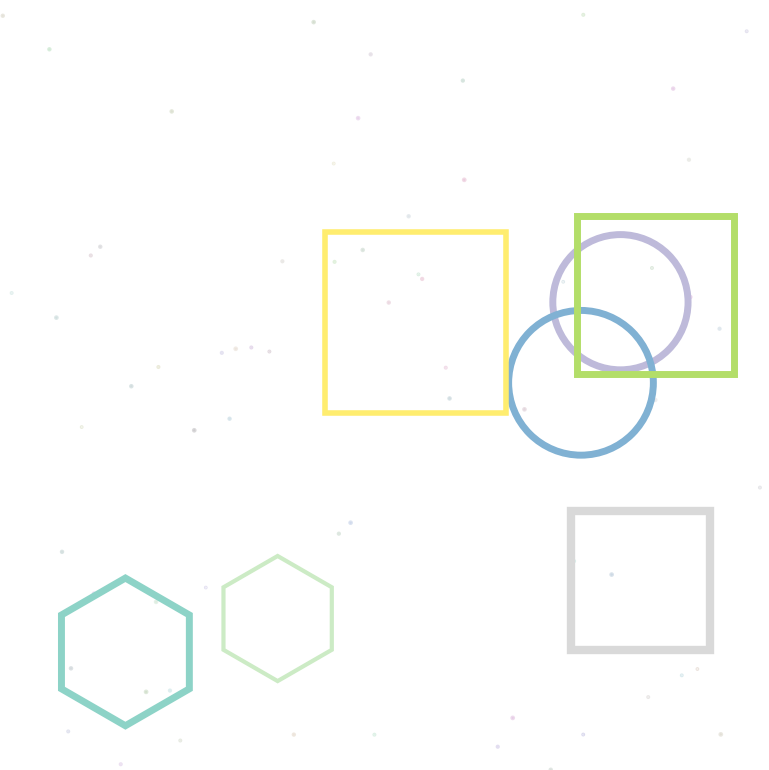[{"shape": "hexagon", "thickness": 2.5, "radius": 0.48, "center": [0.163, 0.153]}, {"shape": "circle", "thickness": 2.5, "radius": 0.44, "center": [0.806, 0.608]}, {"shape": "circle", "thickness": 2.5, "radius": 0.47, "center": [0.755, 0.503]}, {"shape": "square", "thickness": 2.5, "radius": 0.51, "center": [0.851, 0.617]}, {"shape": "square", "thickness": 3, "radius": 0.45, "center": [0.832, 0.246]}, {"shape": "hexagon", "thickness": 1.5, "radius": 0.41, "center": [0.361, 0.197]}, {"shape": "square", "thickness": 2, "radius": 0.59, "center": [0.54, 0.582]}]